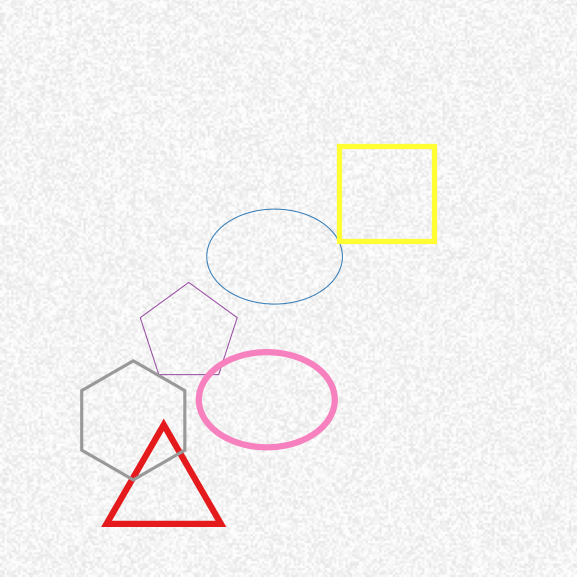[{"shape": "triangle", "thickness": 3, "radius": 0.57, "center": [0.284, 0.149]}, {"shape": "oval", "thickness": 0.5, "radius": 0.59, "center": [0.475, 0.555]}, {"shape": "pentagon", "thickness": 0.5, "radius": 0.44, "center": [0.327, 0.422]}, {"shape": "square", "thickness": 2.5, "radius": 0.41, "center": [0.67, 0.664]}, {"shape": "oval", "thickness": 3, "radius": 0.59, "center": [0.462, 0.307]}, {"shape": "hexagon", "thickness": 1.5, "radius": 0.52, "center": [0.231, 0.271]}]